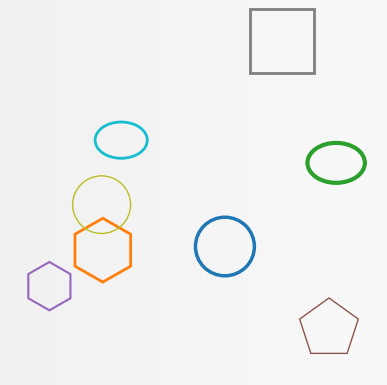[{"shape": "circle", "thickness": 2.5, "radius": 0.38, "center": [0.58, 0.36]}, {"shape": "hexagon", "thickness": 2, "radius": 0.41, "center": [0.265, 0.35]}, {"shape": "oval", "thickness": 3, "radius": 0.37, "center": [0.868, 0.577]}, {"shape": "hexagon", "thickness": 1.5, "radius": 0.31, "center": [0.127, 0.257]}, {"shape": "pentagon", "thickness": 1, "radius": 0.4, "center": [0.849, 0.147]}, {"shape": "square", "thickness": 2, "radius": 0.41, "center": [0.727, 0.893]}, {"shape": "circle", "thickness": 1, "radius": 0.37, "center": [0.262, 0.468]}, {"shape": "oval", "thickness": 2, "radius": 0.34, "center": [0.313, 0.636]}]